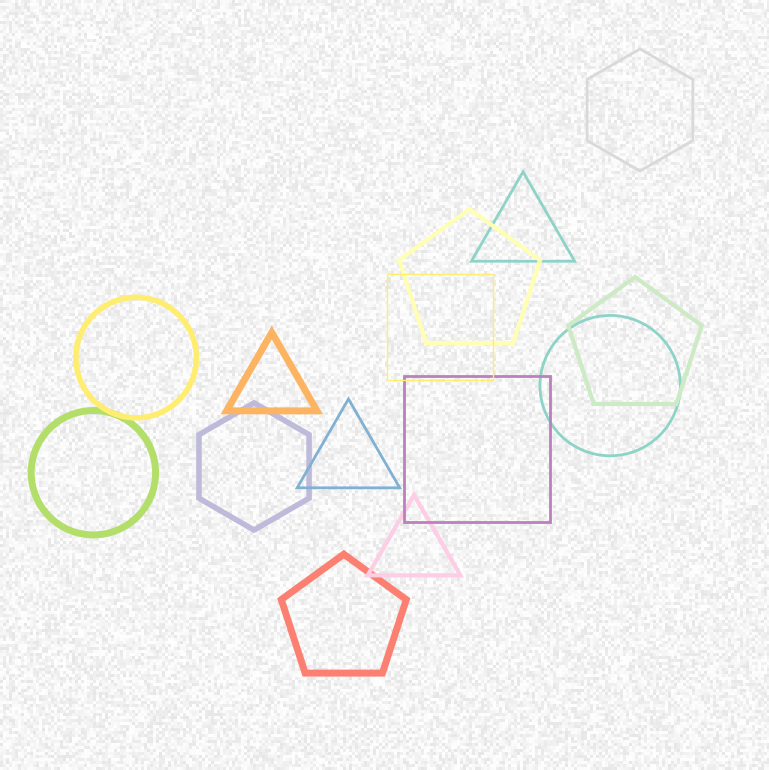[{"shape": "circle", "thickness": 1, "radius": 0.46, "center": [0.792, 0.499]}, {"shape": "triangle", "thickness": 1, "radius": 0.39, "center": [0.679, 0.699]}, {"shape": "pentagon", "thickness": 1.5, "radius": 0.48, "center": [0.61, 0.632]}, {"shape": "hexagon", "thickness": 2, "radius": 0.41, "center": [0.33, 0.394]}, {"shape": "pentagon", "thickness": 2.5, "radius": 0.43, "center": [0.446, 0.195]}, {"shape": "triangle", "thickness": 1, "radius": 0.38, "center": [0.453, 0.405]}, {"shape": "triangle", "thickness": 2.5, "radius": 0.34, "center": [0.353, 0.5]}, {"shape": "circle", "thickness": 2.5, "radius": 0.4, "center": [0.121, 0.386]}, {"shape": "triangle", "thickness": 1.5, "radius": 0.35, "center": [0.538, 0.288]}, {"shape": "hexagon", "thickness": 1, "radius": 0.4, "center": [0.831, 0.857]}, {"shape": "square", "thickness": 1, "radius": 0.47, "center": [0.619, 0.417]}, {"shape": "pentagon", "thickness": 1.5, "radius": 0.46, "center": [0.825, 0.549]}, {"shape": "square", "thickness": 0.5, "radius": 0.34, "center": [0.572, 0.576]}, {"shape": "circle", "thickness": 2, "radius": 0.39, "center": [0.177, 0.536]}]